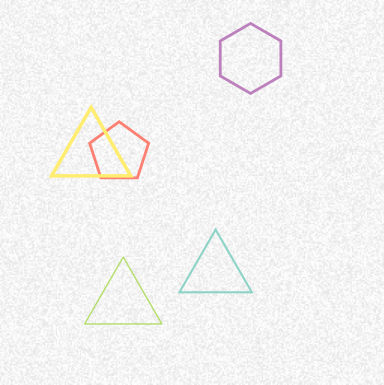[{"shape": "triangle", "thickness": 1.5, "radius": 0.54, "center": [0.56, 0.295]}, {"shape": "pentagon", "thickness": 2, "radius": 0.4, "center": [0.309, 0.603]}, {"shape": "triangle", "thickness": 1, "radius": 0.58, "center": [0.32, 0.216]}, {"shape": "hexagon", "thickness": 2, "radius": 0.45, "center": [0.651, 0.848]}, {"shape": "triangle", "thickness": 2.5, "radius": 0.59, "center": [0.237, 0.602]}]